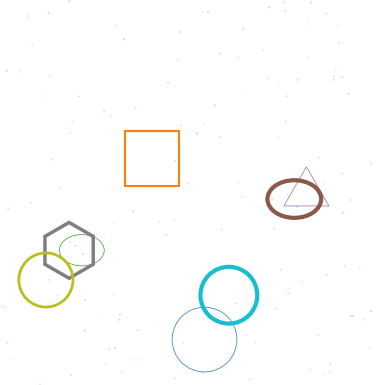[{"shape": "circle", "thickness": 0.5, "radius": 0.42, "center": [0.531, 0.118]}, {"shape": "square", "thickness": 1.5, "radius": 0.35, "center": [0.395, 0.588]}, {"shape": "oval", "thickness": 0.5, "radius": 0.29, "center": [0.213, 0.35]}, {"shape": "triangle", "thickness": 0.5, "radius": 0.34, "center": [0.796, 0.499]}, {"shape": "oval", "thickness": 3, "radius": 0.35, "center": [0.764, 0.483]}, {"shape": "hexagon", "thickness": 2.5, "radius": 0.36, "center": [0.179, 0.35]}, {"shape": "circle", "thickness": 2, "radius": 0.35, "center": [0.119, 0.273]}, {"shape": "circle", "thickness": 3, "radius": 0.37, "center": [0.594, 0.233]}]